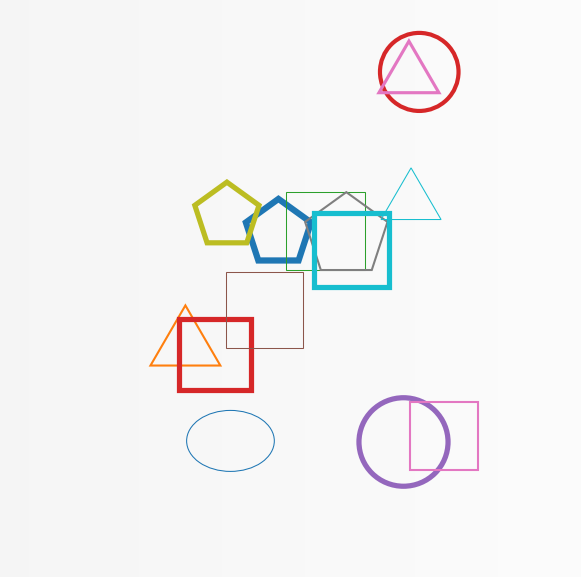[{"shape": "oval", "thickness": 0.5, "radius": 0.38, "center": [0.397, 0.236]}, {"shape": "pentagon", "thickness": 3, "radius": 0.29, "center": [0.479, 0.596]}, {"shape": "triangle", "thickness": 1, "radius": 0.35, "center": [0.319, 0.401]}, {"shape": "square", "thickness": 0.5, "radius": 0.34, "center": [0.56, 0.599]}, {"shape": "circle", "thickness": 2, "radius": 0.34, "center": [0.721, 0.875]}, {"shape": "square", "thickness": 2.5, "radius": 0.31, "center": [0.37, 0.386]}, {"shape": "circle", "thickness": 2.5, "radius": 0.38, "center": [0.694, 0.234]}, {"shape": "square", "thickness": 0.5, "radius": 0.33, "center": [0.455, 0.463]}, {"shape": "triangle", "thickness": 1.5, "radius": 0.3, "center": [0.704, 0.868]}, {"shape": "square", "thickness": 1, "radius": 0.29, "center": [0.763, 0.244]}, {"shape": "pentagon", "thickness": 1, "radius": 0.37, "center": [0.596, 0.592]}, {"shape": "pentagon", "thickness": 2.5, "radius": 0.29, "center": [0.39, 0.626]}, {"shape": "square", "thickness": 2.5, "radius": 0.32, "center": [0.605, 0.566]}, {"shape": "triangle", "thickness": 0.5, "radius": 0.3, "center": [0.707, 0.649]}]